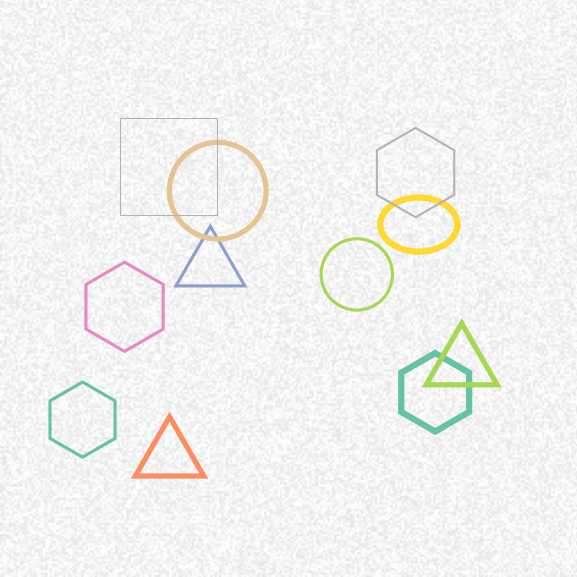[{"shape": "hexagon", "thickness": 3, "radius": 0.34, "center": [0.754, 0.32]}, {"shape": "hexagon", "thickness": 1.5, "radius": 0.33, "center": [0.143, 0.273]}, {"shape": "triangle", "thickness": 2.5, "radius": 0.34, "center": [0.294, 0.209]}, {"shape": "triangle", "thickness": 1.5, "radius": 0.34, "center": [0.364, 0.538]}, {"shape": "hexagon", "thickness": 1.5, "radius": 0.39, "center": [0.216, 0.468]}, {"shape": "triangle", "thickness": 2.5, "radius": 0.36, "center": [0.799, 0.368]}, {"shape": "circle", "thickness": 1.5, "radius": 0.31, "center": [0.618, 0.524]}, {"shape": "oval", "thickness": 3, "radius": 0.33, "center": [0.725, 0.61]}, {"shape": "circle", "thickness": 2.5, "radius": 0.42, "center": [0.377, 0.669]}, {"shape": "square", "thickness": 0.5, "radius": 0.42, "center": [0.292, 0.711]}, {"shape": "hexagon", "thickness": 1, "radius": 0.39, "center": [0.72, 0.7]}]